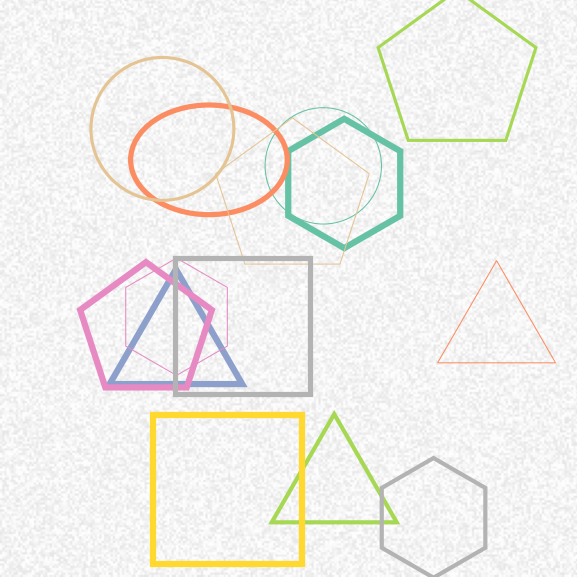[{"shape": "circle", "thickness": 0.5, "radius": 0.5, "center": [0.56, 0.712]}, {"shape": "hexagon", "thickness": 3, "radius": 0.56, "center": [0.596, 0.681]}, {"shape": "triangle", "thickness": 0.5, "radius": 0.59, "center": [0.86, 0.43]}, {"shape": "oval", "thickness": 2.5, "radius": 0.68, "center": [0.362, 0.722]}, {"shape": "triangle", "thickness": 3, "radius": 0.66, "center": [0.305, 0.4]}, {"shape": "pentagon", "thickness": 3, "radius": 0.6, "center": [0.253, 0.425]}, {"shape": "hexagon", "thickness": 0.5, "radius": 0.51, "center": [0.306, 0.451]}, {"shape": "triangle", "thickness": 2, "radius": 0.62, "center": [0.579, 0.157]}, {"shape": "pentagon", "thickness": 1.5, "radius": 0.72, "center": [0.791, 0.872]}, {"shape": "square", "thickness": 3, "radius": 0.64, "center": [0.394, 0.151]}, {"shape": "circle", "thickness": 1.5, "radius": 0.62, "center": [0.281, 0.776]}, {"shape": "pentagon", "thickness": 0.5, "radius": 0.7, "center": [0.506, 0.655]}, {"shape": "hexagon", "thickness": 2, "radius": 0.52, "center": [0.751, 0.102]}, {"shape": "square", "thickness": 2.5, "radius": 0.59, "center": [0.42, 0.435]}]